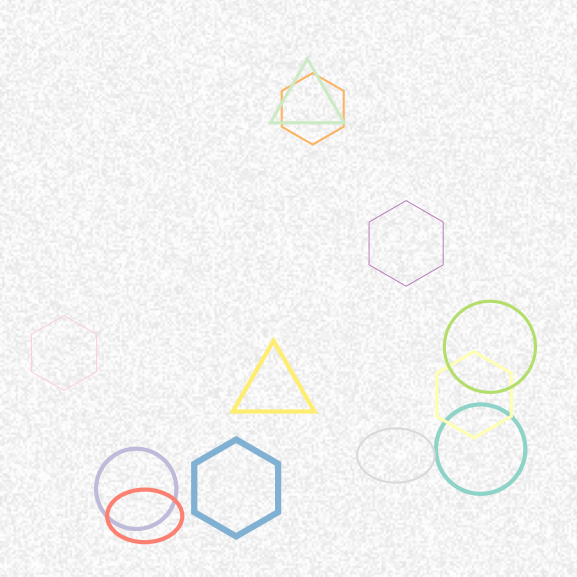[{"shape": "circle", "thickness": 2, "radius": 0.39, "center": [0.832, 0.221]}, {"shape": "hexagon", "thickness": 1.5, "radius": 0.37, "center": [0.821, 0.316]}, {"shape": "circle", "thickness": 2, "radius": 0.35, "center": [0.236, 0.153]}, {"shape": "oval", "thickness": 2, "radius": 0.33, "center": [0.251, 0.106]}, {"shape": "hexagon", "thickness": 3, "radius": 0.42, "center": [0.409, 0.154]}, {"shape": "hexagon", "thickness": 1, "radius": 0.31, "center": [0.542, 0.811]}, {"shape": "circle", "thickness": 1.5, "radius": 0.39, "center": [0.848, 0.399]}, {"shape": "hexagon", "thickness": 0.5, "radius": 0.32, "center": [0.111, 0.388]}, {"shape": "oval", "thickness": 1, "radius": 0.34, "center": [0.686, 0.21]}, {"shape": "hexagon", "thickness": 0.5, "radius": 0.37, "center": [0.703, 0.578]}, {"shape": "triangle", "thickness": 1.5, "radius": 0.37, "center": [0.532, 0.823]}, {"shape": "triangle", "thickness": 2, "radius": 0.41, "center": [0.474, 0.327]}]